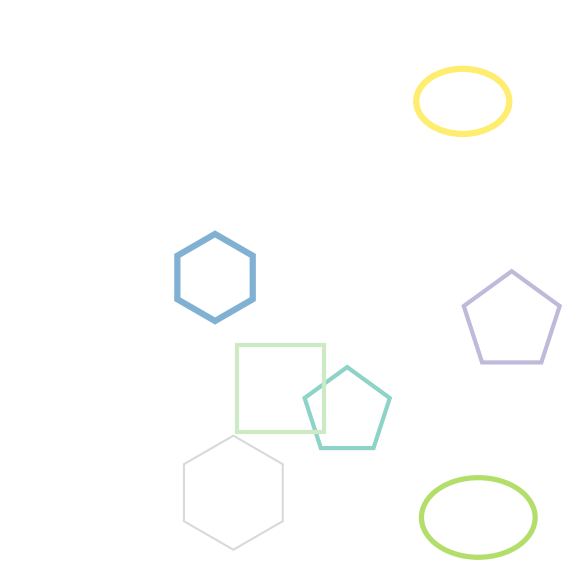[{"shape": "pentagon", "thickness": 2, "radius": 0.39, "center": [0.601, 0.286]}, {"shape": "pentagon", "thickness": 2, "radius": 0.44, "center": [0.886, 0.442]}, {"shape": "hexagon", "thickness": 3, "radius": 0.38, "center": [0.372, 0.519]}, {"shape": "oval", "thickness": 2.5, "radius": 0.49, "center": [0.828, 0.103]}, {"shape": "hexagon", "thickness": 1, "radius": 0.49, "center": [0.404, 0.146]}, {"shape": "square", "thickness": 2, "radius": 0.37, "center": [0.486, 0.327]}, {"shape": "oval", "thickness": 3, "radius": 0.4, "center": [0.801, 0.824]}]